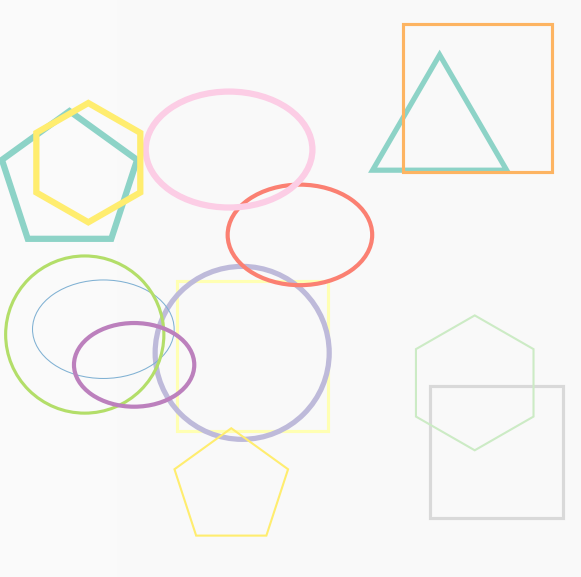[{"shape": "pentagon", "thickness": 3, "radius": 0.61, "center": [0.12, 0.685]}, {"shape": "triangle", "thickness": 2.5, "radius": 0.67, "center": [0.756, 0.771]}, {"shape": "square", "thickness": 1.5, "radius": 0.65, "center": [0.435, 0.382]}, {"shape": "circle", "thickness": 2.5, "radius": 0.75, "center": [0.417, 0.388]}, {"shape": "oval", "thickness": 2, "radius": 0.62, "center": [0.516, 0.592]}, {"shape": "oval", "thickness": 0.5, "radius": 0.61, "center": [0.178, 0.429]}, {"shape": "square", "thickness": 1.5, "radius": 0.64, "center": [0.822, 0.829]}, {"shape": "circle", "thickness": 1.5, "radius": 0.68, "center": [0.146, 0.42]}, {"shape": "oval", "thickness": 3, "radius": 0.72, "center": [0.394, 0.74]}, {"shape": "square", "thickness": 1.5, "radius": 0.57, "center": [0.854, 0.217]}, {"shape": "oval", "thickness": 2, "radius": 0.52, "center": [0.231, 0.367]}, {"shape": "hexagon", "thickness": 1, "radius": 0.58, "center": [0.817, 0.336]}, {"shape": "pentagon", "thickness": 1, "radius": 0.51, "center": [0.398, 0.155]}, {"shape": "hexagon", "thickness": 3, "radius": 0.52, "center": [0.152, 0.717]}]